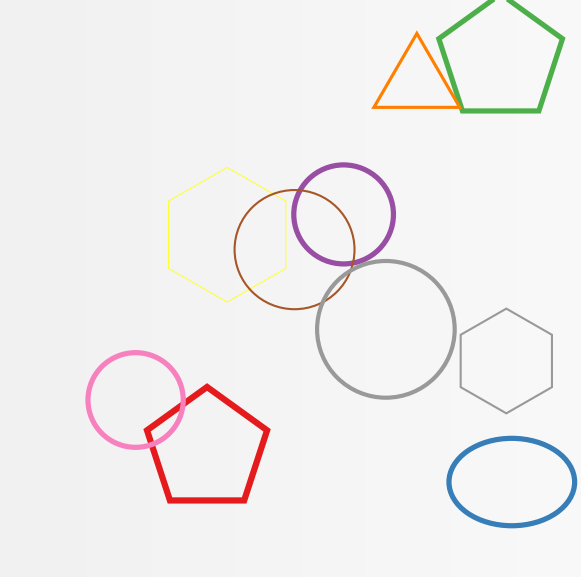[{"shape": "pentagon", "thickness": 3, "radius": 0.54, "center": [0.356, 0.22]}, {"shape": "oval", "thickness": 2.5, "radius": 0.54, "center": [0.881, 0.164]}, {"shape": "pentagon", "thickness": 2.5, "radius": 0.56, "center": [0.861, 0.898]}, {"shape": "circle", "thickness": 2.5, "radius": 0.43, "center": [0.591, 0.628]}, {"shape": "triangle", "thickness": 1.5, "radius": 0.43, "center": [0.717, 0.856]}, {"shape": "hexagon", "thickness": 0.5, "radius": 0.58, "center": [0.391, 0.593]}, {"shape": "circle", "thickness": 1, "radius": 0.52, "center": [0.507, 0.567]}, {"shape": "circle", "thickness": 2.5, "radius": 0.41, "center": [0.233, 0.307]}, {"shape": "circle", "thickness": 2, "radius": 0.59, "center": [0.664, 0.429]}, {"shape": "hexagon", "thickness": 1, "radius": 0.45, "center": [0.871, 0.374]}]